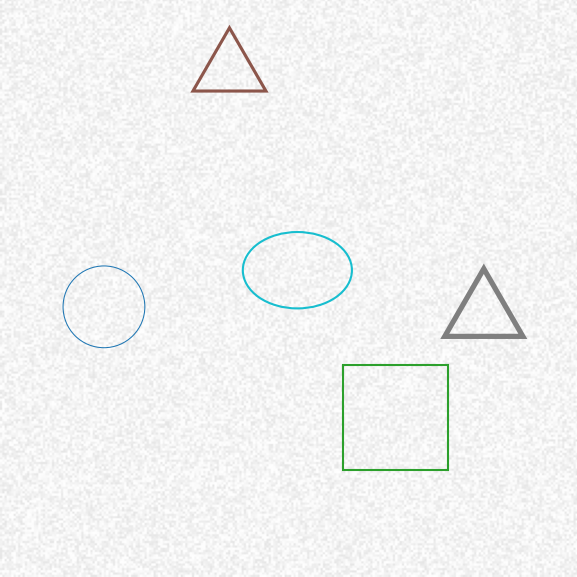[{"shape": "circle", "thickness": 0.5, "radius": 0.35, "center": [0.18, 0.468]}, {"shape": "square", "thickness": 1, "radius": 0.45, "center": [0.685, 0.277]}, {"shape": "triangle", "thickness": 1.5, "radius": 0.36, "center": [0.397, 0.878]}, {"shape": "triangle", "thickness": 2.5, "radius": 0.39, "center": [0.838, 0.456]}, {"shape": "oval", "thickness": 1, "radius": 0.47, "center": [0.515, 0.531]}]